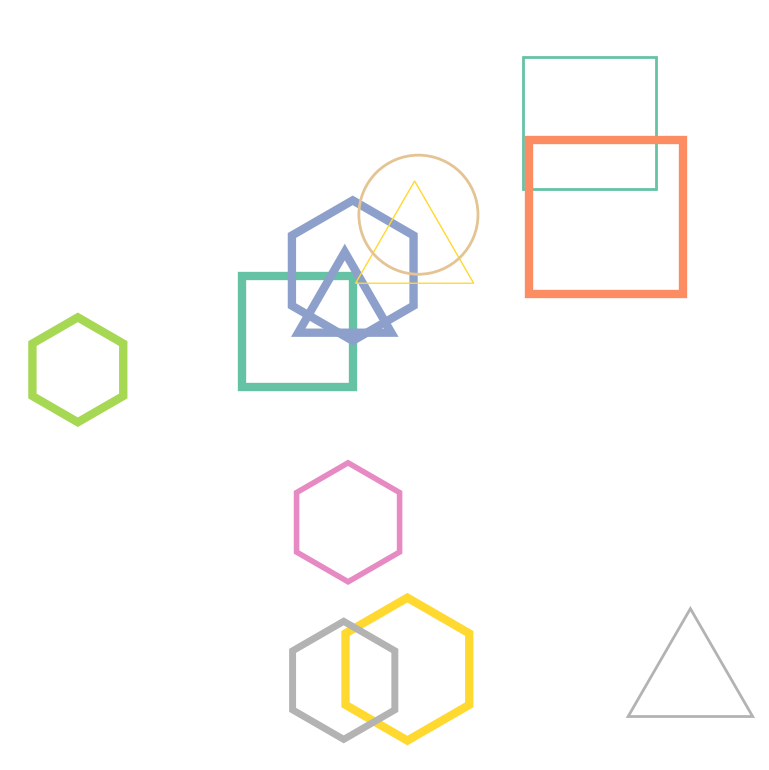[{"shape": "square", "thickness": 3, "radius": 0.36, "center": [0.387, 0.569]}, {"shape": "square", "thickness": 1, "radius": 0.43, "center": [0.766, 0.84]}, {"shape": "square", "thickness": 3, "radius": 0.5, "center": [0.787, 0.718]}, {"shape": "hexagon", "thickness": 3, "radius": 0.46, "center": [0.458, 0.649]}, {"shape": "triangle", "thickness": 3, "radius": 0.35, "center": [0.448, 0.603]}, {"shape": "hexagon", "thickness": 2, "radius": 0.39, "center": [0.452, 0.322]}, {"shape": "hexagon", "thickness": 3, "radius": 0.34, "center": [0.101, 0.52]}, {"shape": "hexagon", "thickness": 3, "radius": 0.46, "center": [0.529, 0.131]}, {"shape": "triangle", "thickness": 0.5, "radius": 0.44, "center": [0.538, 0.676]}, {"shape": "circle", "thickness": 1, "radius": 0.39, "center": [0.543, 0.721]}, {"shape": "triangle", "thickness": 1, "radius": 0.47, "center": [0.897, 0.116]}, {"shape": "hexagon", "thickness": 2.5, "radius": 0.38, "center": [0.446, 0.116]}]